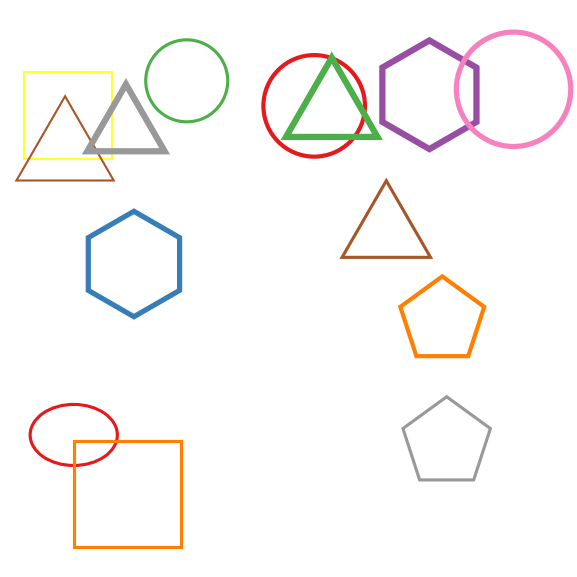[{"shape": "oval", "thickness": 1.5, "radius": 0.38, "center": [0.128, 0.246]}, {"shape": "circle", "thickness": 2, "radius": 0.44, "center": [0.544, 0.816]}, {"shape": "hexagon", "thickness": 2.5, "radius": 0.46, "center": [0.232, 0.542]}, {"shape": "triangle", "thickness": 3, "radius": 0.46, "center": [0.574, 0.808]}, {"shape": "circle", "thickness": 1.5, "radius": 0.35, "center": [0.323, 0.859]}, {"shape": "hexagon", "thickness": 3, "radius": 0.47, "center": [0.744, 0.835]}, {"shape": "pentagon", "thickness": 2, "radius": 0.38, "center": [0.766, 0.444]}, {"shape": "square", "thickness": 1.5, "radius": 0.46, "center": [0.22, 0.143]}, {"shape": "square", "thickness": 1, "radius": 0.38, "center": [0.118, 0.799]}, {"shape": "triangle", "thickness": 1, "radius": 0.49, "center": [0.113, 0.735]}, {"shape": "triangle", "thickness": 1.5, "radius": 0.44, "center": [0.669, 0.598]}, {"shape": "circle", "thickness": 2.5, "radius": 0.5, "center": [0.889, 0.845]}, {"shape": "pentagon", "thickness": 1.5, "radius": 0.4, "center": [0.773, 0.232]}, {"shape": "triangle", "thickness": 3, "radius": 0.39, "center": [0.218, 0.776]}]